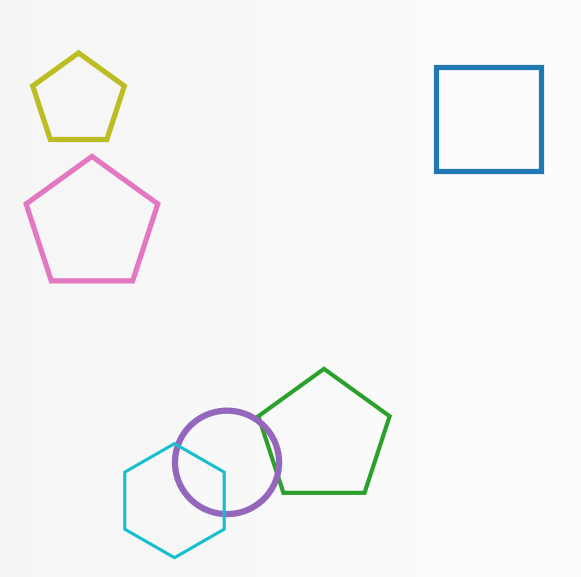[{"shape": "square", "thickness": 2.5, "radius": 0.45, "center": [0.84, 0.793]}, {"shape": "pentagon", "thickness": 2, "radius": 0.59, "center": [0.557, 0.242]}, {"shape": "circle", "thickness": 3, "radius": 0.45, "center": [0.391, 0.198]}, {"shape": "pentagon", "thickness": 2.5, "radius": 0.6, "center": [0.158, 0.609]}, {"shape": "pentagon", "thickness": 2.5, "radius": 0.41, "center": [0.135, 0.825]}, {"shape": "hexagon", "thickness": 1.5, "radius": 0.49, "center": [0.3, 0.132]}]